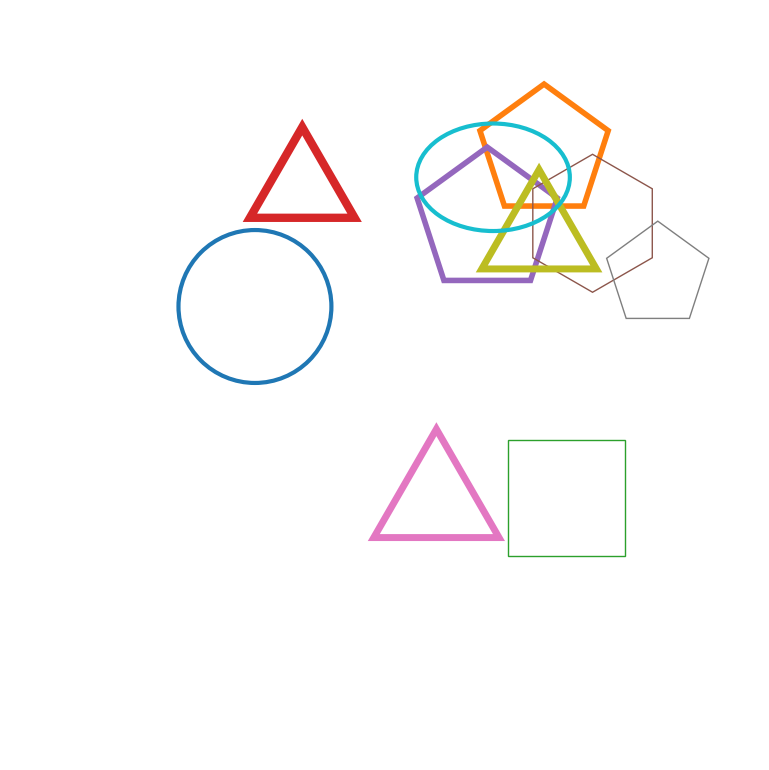[{"shape": "circle", "thickness": 1.5, "radius": 0.5, "center": [0.331, 0.602]}, {"shape": "pentagon", "thickness": 2, "radius": 0.44, "center": [0.707, 0.803]}, {"shape": "square", "thickness": 0.5, "radius": 0.38, "center": [0.736, 0.353]}, {"shape": "triangle", "thickness": 3, "radius": 0.39, "center": [0.393, 0.756]}, {"shape": "pentagon", "thickness": 2, "radius": 0.48, "center": [0.633, 0.713]}, {"shape": "hexagon", "thickness": 0.5, "radius": 0.45, "center": [0.77, 0.71]}, {"shape": "triangle", "thickness": 2.5, "radius": 0.47, "center": [0.567, 0.349]}, {"shape": "pentagon", "thickness": 0.5, "radius": 0.35, "center": [0.854, 0.643]}, {"shape": "triangle", "thickness": 2.5, "radius": 0.43, "center": [0.7, 0.694]}, {"shape": "oval", "thickness": 1.5, "radius": 0.5, "center": [0.64, 0.77]}]